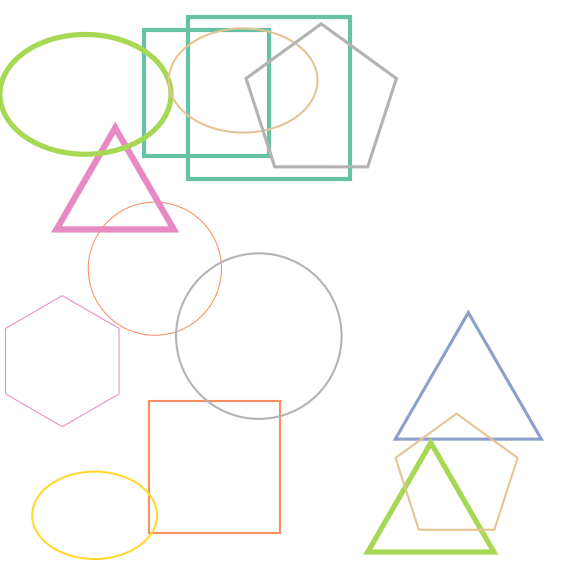[{"shape": "square", "thickness": 2, "radius": 0.54, "center": [0.357, 0.838]}, {"shape": "square", "thickness": 2, "radius": 0.7, "center": [0.465, 0.829]}, {"shape": "square", "thickness": 1, "radius": 0.57, "center": [0.371, 0.19]}, {"shape": "circle", "thickness": 0.5, "radius": 0.58, "center": [0.268, 0.534]}, {"shape": "triangle", "thickness": 1.5, "radius": 0.73, "center": [0.811, 0.312]}, {"shape": "triangle", "thickness": 3, "radius": 0.59, "center": [0.199, 0.661]}, {"shape": "hexagon", "thickness": 0.5, "radius": 0.57, "center": [0.108, 0.374]}, {"shape": "oval", "thickness": 2.5, "radius": 0.74, "center": [0.148, 0.836]}, {"shape": "triangle", "thickness": 2.5, "radius": 0.63, "center": [0.746, 0.106]}, {"shape": "oval", "thickness": 1, "radius": 0.54, "center": [0.164, 0.107]}, {"shape": "oval", "thickness": 1, "radius": 0.64, "center": [0.421, 0.86]}, {"shape": "pentagon", "thickness": 1, "radius": 0.56, "center": [0.791, 0.172]}, {"shape": "pentagon", "thickness": 1.5, "radius": 0.68, "center": [0.556, 0.821]}, {"shape": "circle", "thickness": 1, "radius": 0.72, "center": [0.448, 0.417]}]